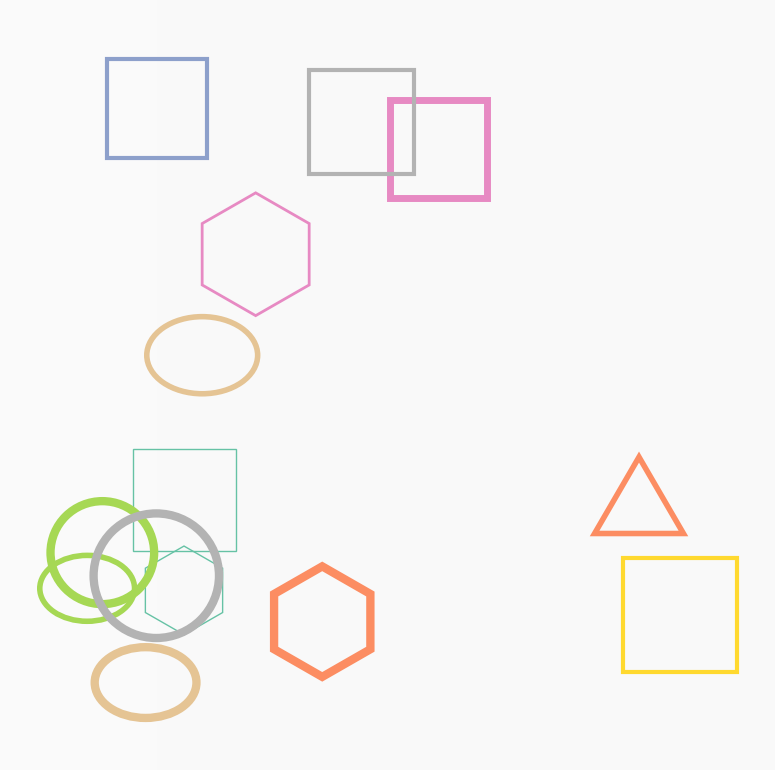[{"shape": "hexagon", "thickness": 0.5, "radius": 0.29, "center": [0.237, 0.233]}, {"shape": "square", "thickness": 0.5, "radius": 0.33, "center": [0.238, 0.35]}, {"shape": "hexagon", "thickness": 3, "radius": 0.36, "center": [0.416, 0.193]}, {"shape": "triangle", "thickness": 2, "radius": 0.33, "center": [0.825, 0.34]}, {"shape": "square", "thickness": 1.5, "radius": 0.32, "center": [0.203, 0.859]}, {"shape": "square", "thickness": 2.5, "radius": 0.32, "center": [0.566, 0.807]}, {"shape": "hexagon", "thickness": 1, "radius": 0.4, "center": [0.33, 0.67]}, {"shape": "oval", "thickness": 2, "radius": 0.31, "center": [0.112, 0.236]}, {"shape": "circle", "thickness": 3, "radius": 0.33, "center": [0.132, 0.282]}, {"shape": "square", "thickness": 1.5, "radius": 0.37, "center": [0.877, 0.201]}, {"shape": "oval", "thickness": 3, "radius": 0.33, "center": [0.188, 0.114]}, {"shape": "oval", "thickness": 2, "radius": 0.36, "center": [0.261, 0.539]}, {"shape": "circle", "thickness": 3, "radius": 0.4, "center": [0.202, 0.252]}, {"shape": "square", "thickness": 1.5, "radius": 0.34, "center": [0.466, 0.841]}]